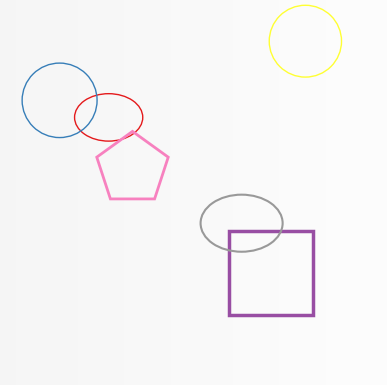[{"shape": "oval", "thickness": 1, "radius": 0.44, "center": [0.28, 0.695]}, {"shape": "circle", "thickness": 1, "radius": 0.48, "center": [0.154, 0.739]}, {"shape": "square", "thickness": 2.5, "radius": 0.54, "center": [0.699, 0.29]}, {"shape": "circle", "thickness": 1, "radius": 0.47, "center": [0.788, 0.893]}, {"shape": "pentagon", "thickness": 2, "radius": 0.48, "center": [0.342, 0.562]}, {"shape": "oval", "thickness": 1.5, "radius": 0.53, "center": [0.624, 0.42]}]